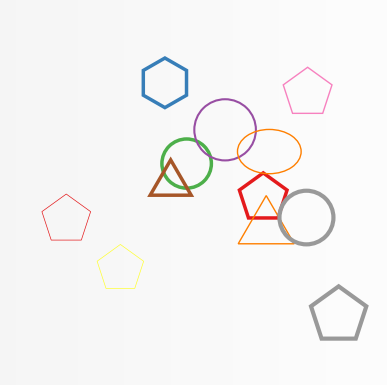[{"shape": "pentagon", "thickness": 2.5, "radius": 0.32, "center": [0.679, 0.486]}, {"shape": "pentagon", "thickness": 0.5, "radius": 0.33, "center": [0.171, 0.43]}, {"shape": "hexagon", "thickness": 2.5, "radius": 0.32, "center": [0.426, 0.785]}, {"shape": "circle", "thickness": 2.5, "radius": 0.32, "center": [0.482, 0.575]}, {"shape": "circle", "thickness": 1.5, "radius": 0.4, "center": [0.581, 0.663]}, {"shape": "oval", "thickness": 1, "radius": 0.41, "center": [0.695, 0.606]}, {"shape": "triangle", "thickness": 1, "radius": 0.42, "center": [0.687, 0.409]}, {"shape": "pentagon", "thickness": 0.5, "radius": 0.32, "center": [0.311, 0.302]}, {"shape": "triangle", "thickness": 2.5, "radius": 0.31, "center": [0.44, 0.524]}, {"shape": "pentagon", "thickness": 1, "radius": 0.33, "center": [0.794, 0.759]}, {"shape": "pentagon", "thickness": 3, "radius": 0.38, "center": [0.874, 0.181]}, {"shape": "circle", "thickness": 3, "radius": 0.35, "center": [0.791, 0.435]}]